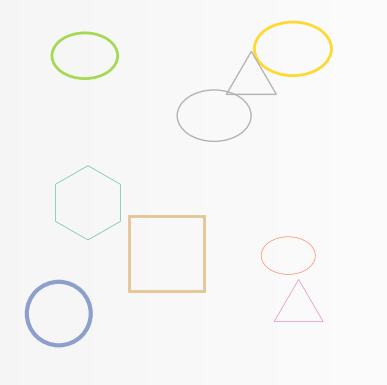[{"shape": "hexagon", "thickness": 0.5, "radius": 0.48, "center": [0.227, 0.473]}, {"shape": "oval", "thickness": 0.5, "radius": 0.35, "center": [0.744, 0.336]}, {"shape": "circle", "thickness": 3, "radius": 0.41, "center": [0.152, 0.186]}, {"shape": "triangle", "thickness": 0.5, "radius": 0.37, "center": [0.771, 0.201]}, {"shape": "oval", "thickness": 2, "radius": 0.42, "center": [0.219, 0.855]}, {"shape": "oval", "thickness": 2, "radius": 0.5, "center": [0.756, 0.873]}, {"shape": "square", "thickness": 2, "radius": 0.49, "center": [0.429, 0.341]}, {"shape": "triangle", "thickness": 1, "radius": 0.37, "center": [0.649, 0.792]}, {"shape": "oval", "thickness": 1, "radius": 0.48, "center": [0.553, 0.7]}]